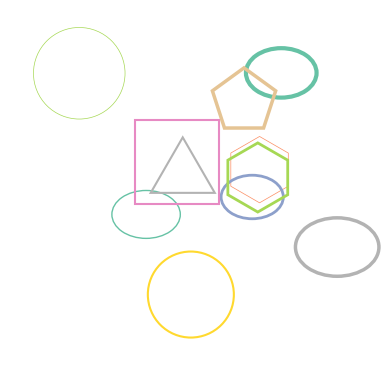[{"shape": "oval", "thickness": 3, "radius": 0.46, "center": [0.731, 0.811]}, {"shape": "oval", "thickness": 1, "radius": 0.44, "center": [0.379, 0.443]}, {"shape": "hexagon", "thickness": 0.5, "radius": 0.43, "center": [0.674, 0.559]}, {"shape": "oval", "thickness": 2, "radius": 0.4, "center": [0.655, 0.488]}, {"shape": "square", "thickness": 1.5, "radius": 0.54, "center": [0.46, 0.58]}, {"shape": "hexagon", "thickness": 2, "radius": 0.45, "center": [0.67, 0.539]}, {"shape": "circle", "thickness": 0.5, "radius": 0.59, "center": [0.206, 0.81]}, {"shape": "circle", "thickness": 1.5, "radius": 0.56, "center": [0.496, 0.235]}, {"shape": "pentagon", "thickness": 2.5, "radius": 0.43, "center": [0.634, 0.737]}, {"shape": "oval", "thickness": 2.5, "radius": 0.54, "center": [0.876, 0.358]}, {"shape": "triangle", "thickness": 1.5, "radius": 0.48, "center": [0.475, 0.547]}]